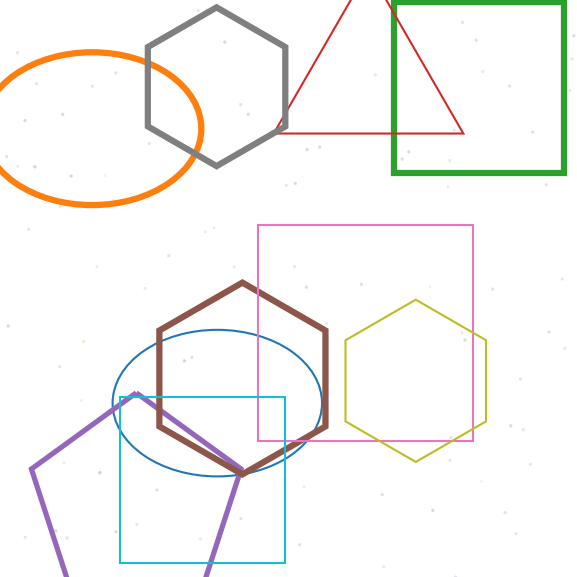[{"shape": "oval", "thickness": 1, "radius": 0.91, "center": [0.376, 0.301]}, {"shape": "oval", "thickness": 3, "radius": 0.95, "center": [0.16, 0.776]}, {"shape": "square", "thickness": 3, "radius": 0.74, "center": [0.829, 0.847]}, {"shape": "triangle", "thickness": 1, "radius": 0.95, "center": [0.638, 0.863]}, {"shape": "pentagon", "thickness": 2.5, "radius": 0.95, "center": [0.236, 0.128]}, {"shape": "hexagon", "thickness": 3, "radius": 0.83, "center": [0.42, 0.344]}, {"shape": "square", "thickness": 1, "radius": 0.93, "center": [0.634, 0.423]}, {"shape": "hexagon", "thickness": 3, "radius": 0.69, "center": [0.375, 0.849]}, {"shape": "hexagon", "thickness": 1, "radius": 0.7, "center": [0.72, 0.34]}, {"shape": "square", "thickness": 1, "radius": 0.72, "center": [0.351, 0.168]}]